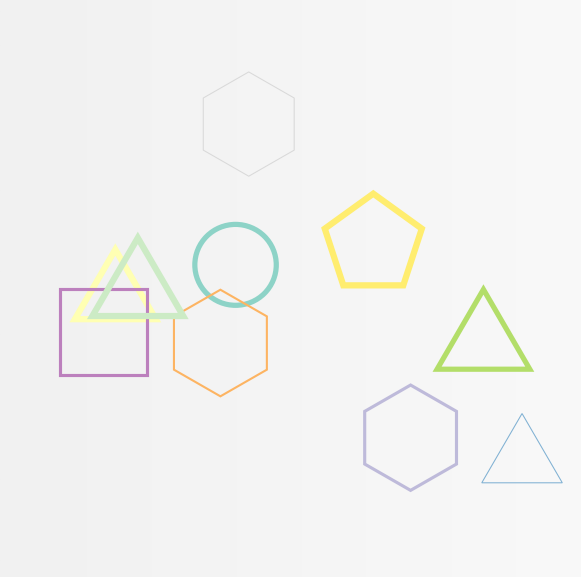[{"shape": "circle", "thickness": 2.5, "radius": 0.35, "center": [0.405, 0.541]}, {"shape": "triangle", "thickness": 3, "radius": 0.4, "center": [0.198, 0.487]}, {"shape": "hexagon", "thickness": 1.5, "radius": 0.46, "center": [0.706, 0.241]}, {"shape": "triangle", "thickness": 0.5, "radius": 0.4, "center": [0.898, 0.203]}, {"shape": "hexagon", "thickness": 1, "radius": 0.46, "center": [0.379, 0.405]}, {"shape": "triangle", "thickness": 2.5, "radius": 0.46, "center": [0.832, 0.406]}, {"shape": "hexagon", "thickness": 0.5, "radius": 0.45, "center": [0.428, 0.784]}, {"shape": "square", "thickness": 1.5, "radius": 0.37, "center": [0.177, 0.425]}, {"shape": "triangle", "thickness": 3, "radius": 0.45, "center": [0.237, 0.497]}, {"shape": "pentagon", "thickness": 3, "radius": 0.44, "center": [0.642, 0.576]}]